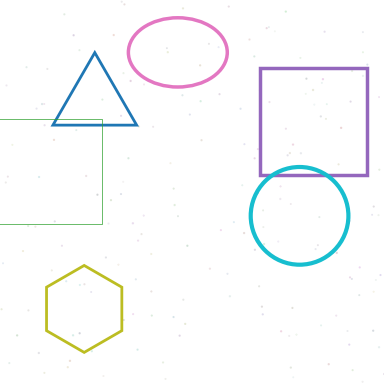[{"shape": "triangle", "thickness": 2, "radius": 0.63, "center": [0.246, 0.738]}, {"shape": "square", "thickness": 0.5, "radius": 0.68, "center": [0.13, 0.555]}, {"shape": "square", "thickness": 2.5, "radius": 0.7, "center": [0.814, 0.685]}, {"shape": "oval", "thickness": 2.5, "radius": 0.64, "center": [0.462, 0.864]}, {"shape": "hexagon", "thickness": 2, "radius": 0.56, "center": [0.219, 0.198]}, {"shape": "circle", "thickness": 3, "radius": 0.63, "center": [0.778, 0.439]}]